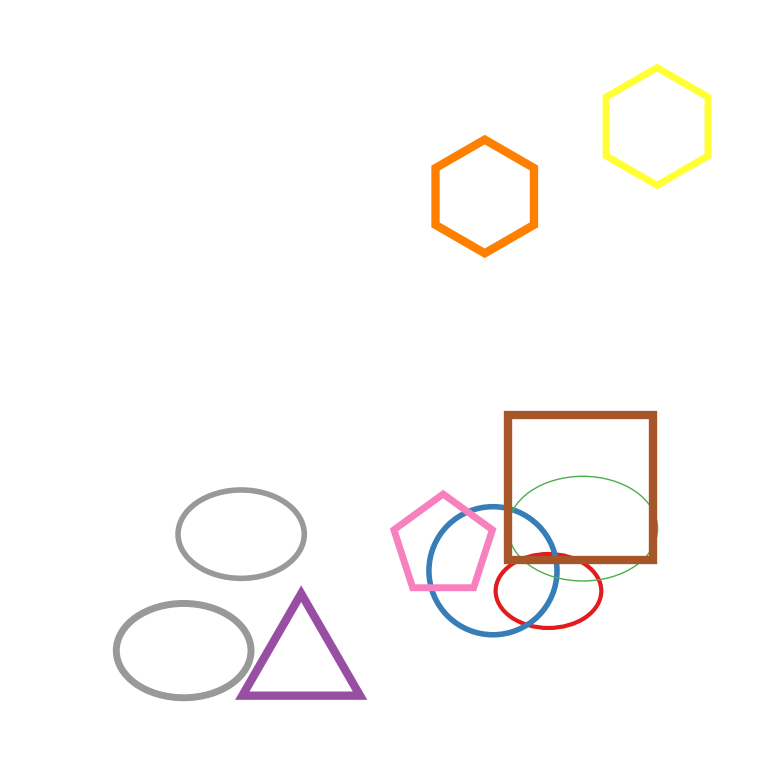[{"shape": "oval", "thickness": 1.5, "radius": 0.34, "center": [0.712, 0.232]}, {"shape": "circle", "thickness": 2, "radius": 0.42, "center": [0.64, 0.259]}, {"shape": "oval", "thickness": 0.5, "radius": 0.49, "center": [0.757, 0.313]}, {"shape": "triangle", "thickness": 3, "radius": 0.44, "center": [0.391, 0.141]}, {"shape": "hexagon", "thickness": 3, "radius": 0.37, "center": [0.63, 0.745]}, {"shape": "hexagon", "thickness": 2.5, "radius": 0.38, "center": [0.853, 0.836]}, {"shape": "square", "thickness": 3, "radius": 0.47, "center": [0.754, 0.367]}, {"shape": "pentagon", "thickness": 2.5, "radius": 0.34, "center": [0.576, 0.291]}, {"shape": "oval", "thickness": 2.5, "radius": 0.44, "center": [0.239, 0.155]}, {"shape": "oval", "thickness": 2, "radius": 0.41, "center": [0.313, 0.306]}]